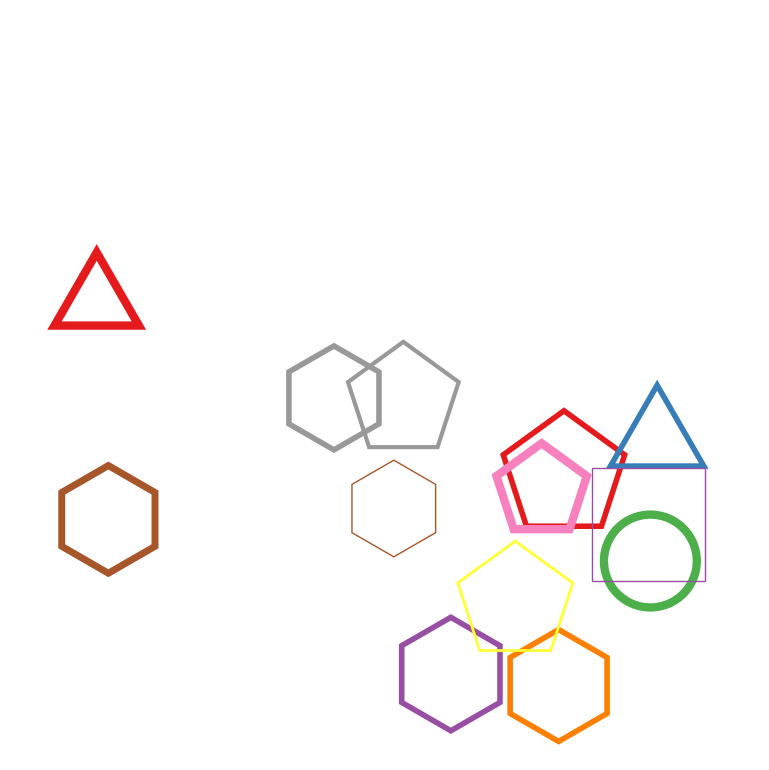[{"shape": "triangle", "thickness": 3, "radius": 0.32, "center": [0.126, 0.609]}, {"shape": "pentagon", "thickness": 2, "radius": 0.41, "center": [0.732, 0.384]}, {"shape": "triangle", "thickness": 2, "radius": 0.35, "center": [0.853, 0.43]}, {"shape": "circle", "thickness": 3, "radius": 0.3, "center": [0.845, 0.271]}, {"shape": "square", "thickness": 0.5, "radius": 0.37, "center": [0.842, 0.319]}, {"shape": "hexagon", "thickness": 2, "radius": 0.37, "center": [0.586, 0.125]}, {"shape": "hexagon", "thickness": 2, "radius": 0.36, "center": [0.725, 0.11]}, {"shape": "pentagon", "thickness": 1, "radius": 0.39, "center": [0.669, 0.219]}, {"shape": "hexagon", "thickness": 2.5, "radius": 0.35, "center": [0.141, 0.325]}, {"shape": "hexagon", "thickness": 0.5, "radius": 0.31, "center": [0.511, 0.34]}, {"shape": "pentagon", "thickness": 3, "radius": 0.31, "center": [0.703, 0.363]}, {"shape": "hexagon", "thickness": 2, "radius": 0.34, "center": [0.434, 0.483]}, {"shape": "pentagon", "thickness": 1.5, "radius": 0.38, "center": [0.524, 0.48]}]